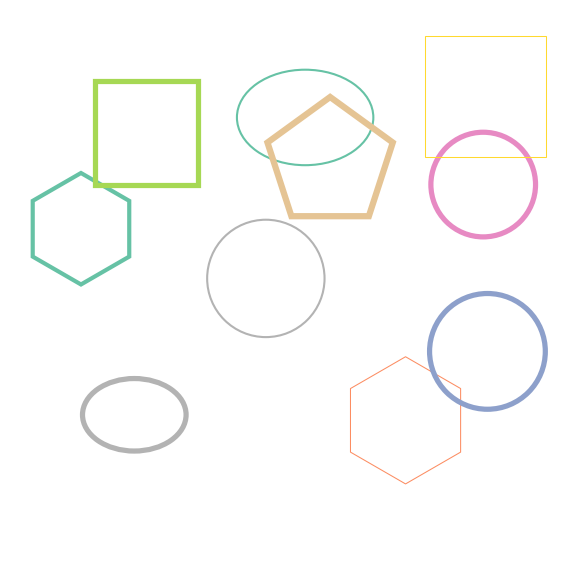[{"shape": "oval", "thickness": 1, "radius": 0.59, "center": [0.528, 0.796]}, {"shape": "hexagon", "thickness": 2, "radius": 0.48, "center": [0.14, 0.603]}, {"shape": "hexagon", "thickness": 0.5, "radius": 0.55, "center": [0.702, 0.271]}, {"shape": "circle", "thickness": 2.5, "radius": 0.5, "center": [0.844, 0.391]}, {"shape": "circle", "thickness": 2.5, "radius": 0.45, "center": [0.837, 0.68]}, {"shape": "square", "thickness": 2.5, "radius": 0.45, "center": [0.253, 0.769]}, {"shape": "square", "thickness": 0.5, "radius": 0.53, "center": [0.841, 0.832]}, {"shape": "pentagon", "thickness": 3, "radius": 0.57, "center": [0.572, 0.717]}, {"shape": "oval", "thickness": 2.5, "radius": 0.45, "center": [0.233, 0.281]}, {"shape": "circle", "thickness": 1, "radius": 0.51, "center": [0.46, 0.517]}]